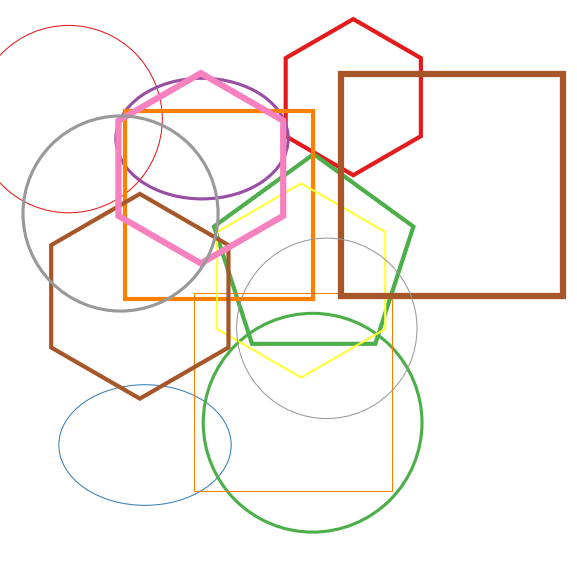[{"shape": "hexagon", "thickness": 2, "radius": 0.68, "center": [0.612, 0.831]}, {"shape": "circle", "thickness": 0.5, "radius": 0.81, "center": [0.119, 0.793]}, {"shape": "oval", "thickness": 0.5, "radius": 0.75, "center": [0.251, 0.228]}, {"shape": "pentagon", "thickness": 2, "radius": 0.91, "center": [0.543, 0.551]}, {"shape": "circle", "thickness": 1.5, "radius": 0.95, "center": [0.541, 0.267]}, {"shape": "oval", "thickness": 1.5, "radius": 0.75, "center": [0.35, 0.759]}, {"shape": "square", "thickness": 2, "radius": 0.81, "center": [0.379, 0.645]}, {"shape": "square", "thickness": 0.5, "radius": 0.86, "center": [0.507, 0.321]}, {"shape": "hexagon", "thickness": 1, "radius": 0.84, "center": [0.521, 0.514]}, {"shape": "square", "thickness": 3, "radius": 0.96, "center": [0.782, 0.678]}, {"shape": "hexagon", "thickness": 2, "radius": 0.89, "center": [0.242, 0.486]}, {"shape": "hexagon", "thickness": 3, "radius": 0.82, "center": [0.348, 0.708]}, {"shape": "circle", "thickness": 1.5, "radius": 0.84, "center": [0.209, 0.629]}, {"shape": "circle", "thickness": 0.5, "radius": 0.78, "center": [0.566, 0.431]}]